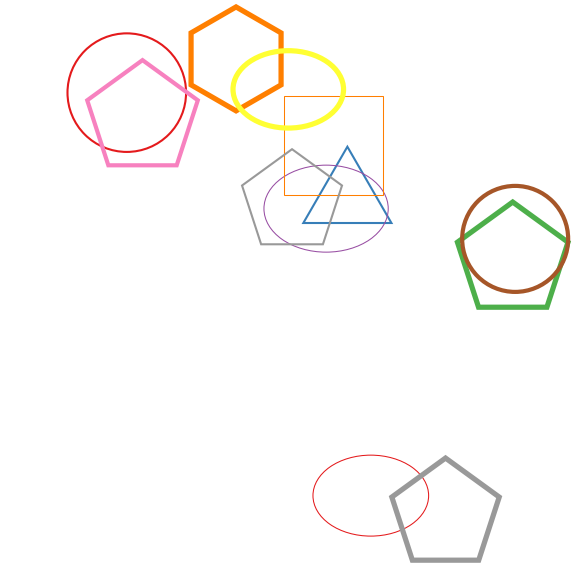[{"shape": "circle", "thickness": 1, "radius": 0.51, "center": [0.22, 0.839]}, {"shape": "oval", "thickness": 0.5, "radius": 0.5, "center": [0.642, 0.141]}, {"shape": "triangle", "thickness": 1, "radius": 0.44, "center": [0.602, 0.657]}, {"shape": "pentagon", "thickness": 2.5, "radius": 0.5, "center": [0.888, 0.549]}, {"shape": "oval", "thickness": 0.5, "radius": 0.54, "center": [0.565, 0.638]}, {"shape": "hexagon", "thickness": 2.5, "radius": 0.45, "center": [0.409, 0.897]}, {"shape": "square", "thickness": 0.5, "radius": 0.43, "center": [0.577, 0.747]}, {"shape": "oval", "thickness": 2.5, "radius": 0.48, "center": [0.499, 0.844]}, {"shape": "circle", "thickness": 2, "radius": 0.46, "center": [0.892, 0.585]}, {"shape": "pentagon", "thickness": 2, "radius": 0.5, "center": [0.247, 0.794]}, {"shape": "pentagon", "thickness": 2.5, "radius": 0.49, "center": [0.771, 0.108]}, {"shape": "pentagon", "thickness": 1, "radius": 0.46, "center": [0.506, 0.65]}]